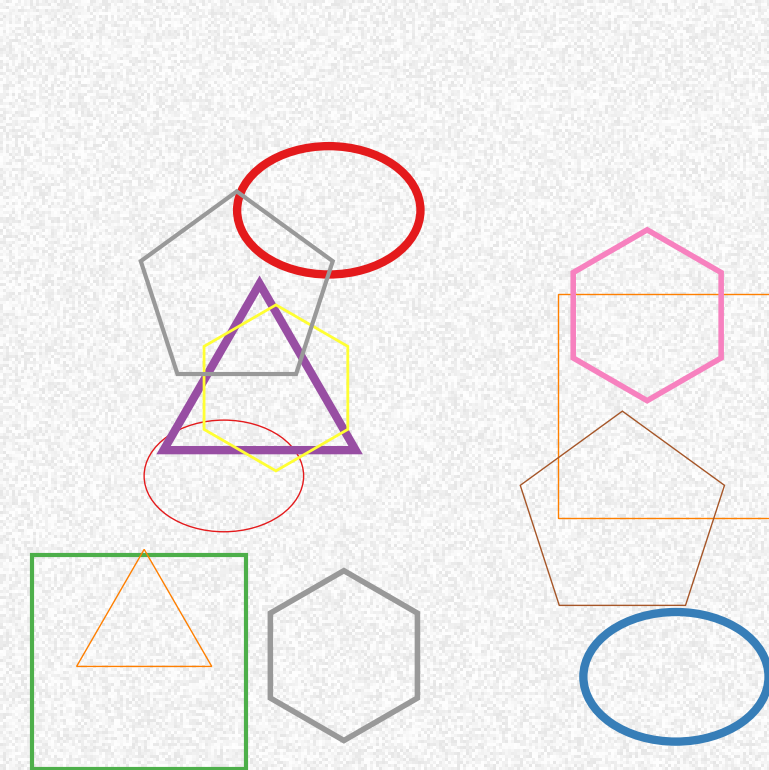[{"shape": "oval", "thickness": 0.5, "radius": 0.52, "center": [0.291, 0.382]}, {"shape": "oval", "thickness": 3, "radius": 0.6, "center": [0.427, 0.727]}, {"shape": "oval", "thickness": 3, "radius": 0.6, "center": [0.878, 0.121]}, {"shape": "square", "thickness": 1.5, "radius": 0.69, "center": [0.18, 0.14]}, {"shape": "triangle", "thickness": 3, "radius": 0.72, "center": [0.337, 0.487]}, {"shape": "triangle", "thickness": 0.5, "radius": 0.51, "center": [0.187, 0.185]}, {"shape": "square", "thickness": 0.5, "radius": 0.73, "center": [0.87, 0.473]}, {"shape": "hexagon", "thickness": 1, "radius": 0.54, "center": [0.358, 0.496]}, {"shape": "pentagon", "thickness": 0.5, "radius": 0.7, "center": [0.808, 0.327]}, {"shape": "hexagon", "thickness": 2, "radius": 0.55, "center": [0.84, 0.591]}, {"shape": "pentagon", "thickness": 1.5, "radius": 0.66, "center": [0.308, 0.62]}, {"shape": "hexagon", "thickness": 2, "radius": 0.55, "center": [0.447, 0.149]}]